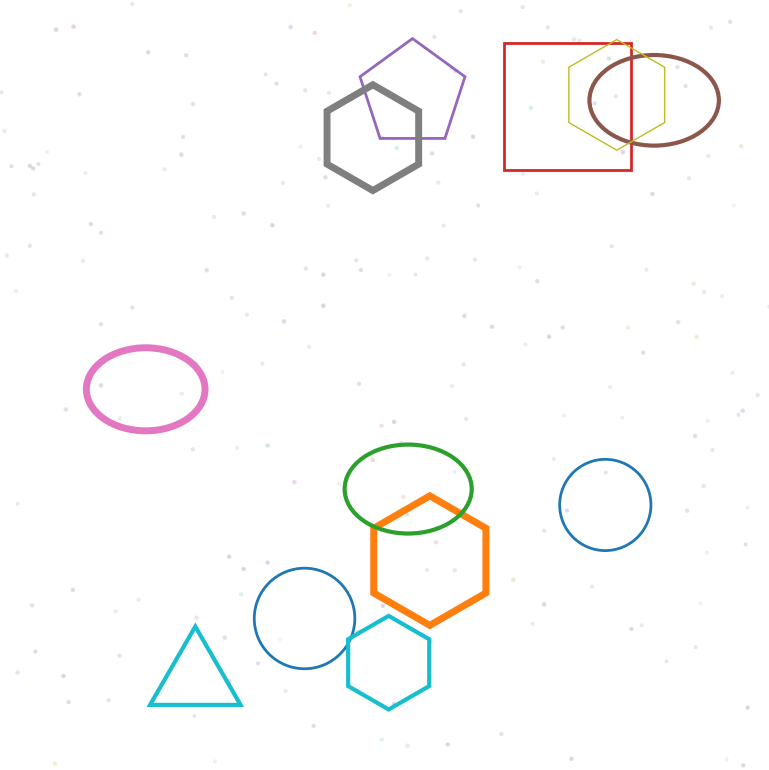[{"shape": "circle", "thickness": 1, "radius": 0.33, "center": [0.396, 0.197]}, {"shape": "circle", "thickness": 1, "radius": 0.3, "center": [0.786, 0.344]}, {"shape": "hexagon", "thickness": 2.5, "radius": 0.42, "center": [0.558, 0.272]}, {"shape": "oval", "thickness": 1.5, "radius": 0.41, "center": [0.53, 0.365]}, {"shape": "square", "thickness": 1, "radius": 0.41, "center": [0.737, 0.861]}, {"shape": "pentagon", "thickness": 1, "radius": 0.36, "center": [0.536, 0.878]}, {"shape": "oval", "thickness": 1.5, "radius": 0.42, "center": [0.85, 0.87]}, {"shape": "oval", "thickness": 2.5, "radius": 0.39, "center": [0.189, 0.494]}, {"shape": "hexagon", "thickness": 2.5, "radius": 0.34, "center": [0.484, 0.821]}, {"shape": "hexagon", "thickness": 0.5, "radius": 0.36, "center": [0.801, 0.877]}, {"shape": "triangle", "thickness": 1.5, "radius": 0.34, "center": [0.254, 0.119]}, {"shape": "hexagon", "thickness": 1.5, "radius": 0.3, "center": [0.505, 0.139]}]